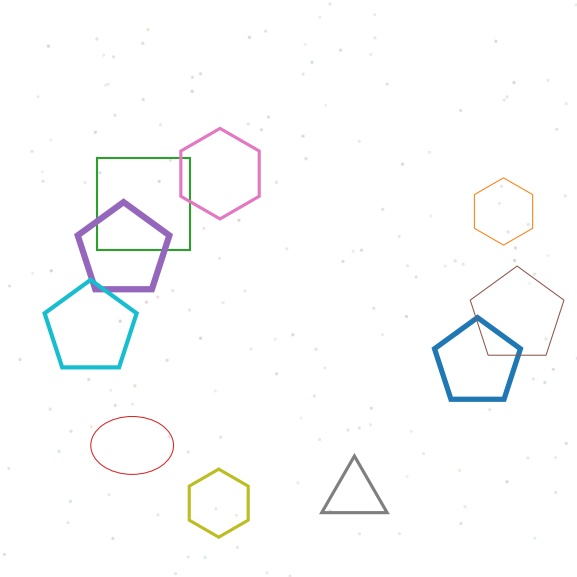[{"shape": "pentagon", "thickness": 2.5, "radius": 0.39, "center": [0.827, 0.371]}, {"shape": "hexagon", "thickness": 0.5, "radius": 0.29, "center": [0.872, 0.633]}, {"shape": "square", "thickness": 1, "radius": 0.4, "center": [0.248, 0.645]}, {"shape": "oval", "thickness": 0.5, "radius": 0.36, "center": [0.229, 0.228]}, {"shape": "pentagon", "thickness": 3, "radius": 0.42, "center": [0.214, 0.566]}, {"shape": "pentagon", "thickness": 0.5, "radius": 0.43, "center": [0.895, 0.453]}, {"shape": "hexagon", "thickness": 1.5, "radius": 0.39, "center": [0.381, 0.698]}, {"shape": "triangle", "thickness": 1.5, "radius": 0.33, "center": [0.614, 0.144]}, {"shape": "hexagon", "thickness": 1.5, "radius": 0.29, "center": [0.379, 0.128]}, {"shape": "pentagon", "thickness": 2, "radius": 0.42, "center": [0.157, 0.431]}]